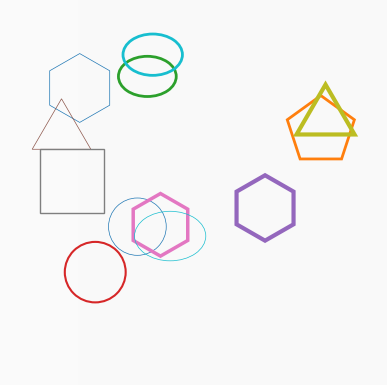[{"shape": "hexagon", "thickness": 0.5, "radius": 0.45, "center": [0.206, 0.771]}, {"shape": "circle", "thickness": 0.5, "radius": 0.37, "center": [0.355, 0.411]}, {"shape": "pentagon", "thickness": 2, "radius": 0.46, "center": [0.828, 0.661]}, {"shape": "oval", "thickness": 2, "radius": 0.37, "center": [0.38, 0.802]}, {"shape": "circle", "thickness": 1.5, "radius": 0.39, "center": [0.246, 0.293]}, {"shape": "hexagon", "thickness": 3, "radius": 0.42, "center": [0.684, 0.46]}, {"shape": "triangle", "thickness": 0.5, "radius": 0.44, "center": [0.159, 0.656]}, {"shape": "hexagon", "thickness": 2.5, "radius": 0.41, "center": [0.414, 0.416]}, {"shape": "square", "thickness": 1, "radius": 0.41, "center": [0.185, 0.529]}, {"shape": "triangle", "thickness": 3, "radius": 0.43, "center": [0.84, 0.694]}, {"shape": "oval", "thickness": 0.5, "radius": 0.46, "center": [0.439, 0.387]}, {"shape": "oval", "thickness": 2, "radius": 0.38, "center": [0.394, 0.858]}]